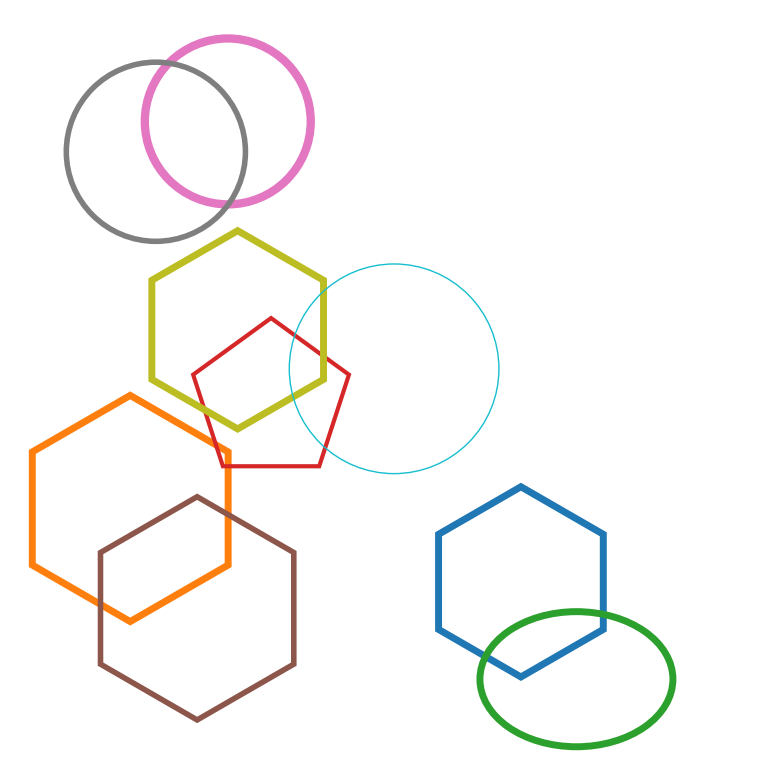[{"shape": "hexagon", "thickness": 2.5, "radius": 0.62, "center": [0.677, 0.244]}, {"shape": "hexagon", "thickness": 2.5, "radius": 0.73, "center": [0.169, 0.34]}, {"shape": "oval", "thickness": 2.5, "radius": 0.63, "center": [0.749, 0.118]}, {"shape": "pentagon", "thickness": 1.5, "radius": 0.53, "center": [0.352, 0.481]}, {"shape": "hexagon", "thickness": 2, "radius": 0.72, "center": [0.256, 0.21]}, {"shape": "circle", "thickness": 3, "radius": 0.54, "center": [0.296, 0.842]}, {"shape": "circle", "thickness": 2, "radius": 0.58, "center": [0.202, 0.803]}, {"shape": "hexagon", "thickness": 2.5, "radius": 0.64, "center": [0.309, 0.572]}, {"shape": "circle", "thickness": 0.5, "radius": 0.68, "center": [0.512, 0.521]}]